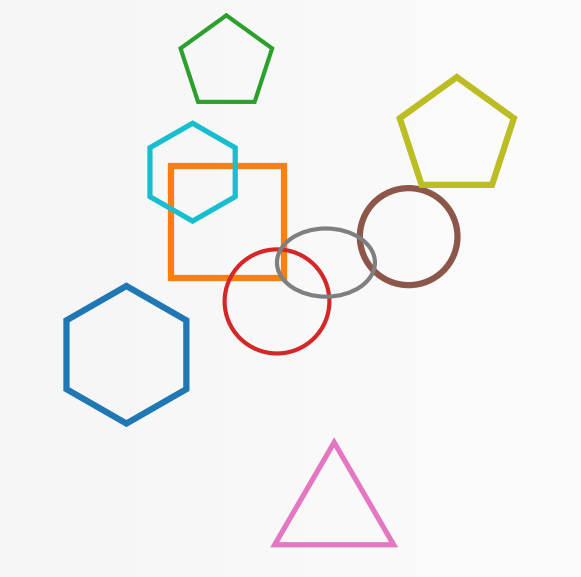[{"shape": "hexagon", "thickness": 3, "radius": 0.6, "center": [0.217, 0.385]}, {"shape": "square", "thickness": 3, "radius": 0.48, "center": [0.391, 0.614]}, {"shape": "pentagon", "thickness": 2, "radius": 0.41, "center": [0.389, 0.89]}, {"shape": "circle", "thickness": 2, "radius": 0.45, "center": [0.477, 0.477]}, {"shape": "circle", "thickness": 3, "radius": 0.42, "center": [0.703, 0.589]}, {"shape": "triangle", "thickness": 2.5, "radius": 0.59, "center": [0.575, 0.115]}, {"shape": "oval", "thickness": 2, "radius": 0.42, "center": [0.561, 0.544]}, {"shape": "pentagon", "thickness": 3, "radius": 0.52, "center": [0.786, 0.762]}, {"shape": "hexagon", "thickness": 2.5, "radius": 0.42, "center": [0.331, 0.701]}]